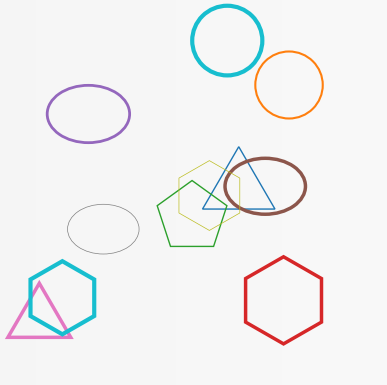[{"shape": "triangle", "thickness": 1, "radius": 0.54, "center": [0.616, 0.511]}, {"shape": "circle", "thickness": 1.5, "radius": 0.44, "center": [0.746, 0.779]}, {"shape": "pentagon", "thickness": 1, "radius": 0.47, "center": [0.496, 0.436]}, {"shape": "hexagon", "thickness": 2.5, "radius": 0.57, "center": [0.732, 0.22]}, {"shape": "oval", "thickness": 2, "radius": 0.53, "center": [0.228, 0.704]}, {"shape": "oval", "thickness": 2.5, "radius": 0.52, "center": [0.685, 0.516]}, {"shape": "triangle", "thickness": 2.5, "radius": 0.47, "center": [0.101, 0.171]}, {"shape": "oval", "thickness": 0.5, "radius": 0.46, "center": [0.267, 0.405]}, {"shape": "hexagon", "thickness": 0.5, "radius": 0.45, "center": [0.54, 0.492]}, {"shape": "hexagon", "thickness": 3, "radius": 0.47, "center": [0.161, 0.227]}, {"shape": "circle", "thickness": 3, "radius": 0.45, "center": [0.587, 0.895]}]